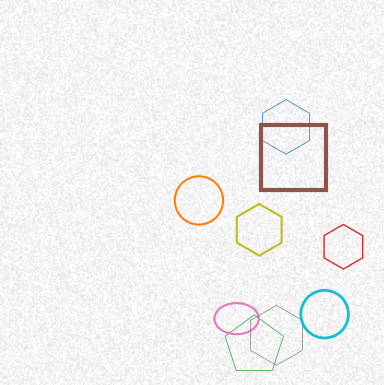[{"shape": "hexagon", "thickness": 0.5, "radius": 0.35, "center": [0.743, 0.67]}, {"shape": "circle", "thickness": 1.5, "radius": 0.31, "center": [0.517, 0.479]}, {"shape": "pentagon", "thickness": 0.5, "radius": 0.4, "center": [0.66, 0.102]}, {"shape": "hexagon", "thickness": 1, "radius": 0.29, "center": [0.892, 0.359]}, {"shape": "square", "thickness": 3, "radius": 0.42, "center": [0.762, 0.59]}, {"shape": "oval", "thickness": 1.5, "radius": 0.29, "center": [0.614, 0.172]}, {"shape": "hexagon", "thickness": 0.5, "radius": 0.39, "center": [0.718, 0.129]}, {"shape": "hexagon", "thickness": 1.5, "radius": 0.34, "center": [0.673, 0.403]}, {"shape": "circle", "thickness": 2, "radius": 0.31, "center": [0.843, 0.184]}]